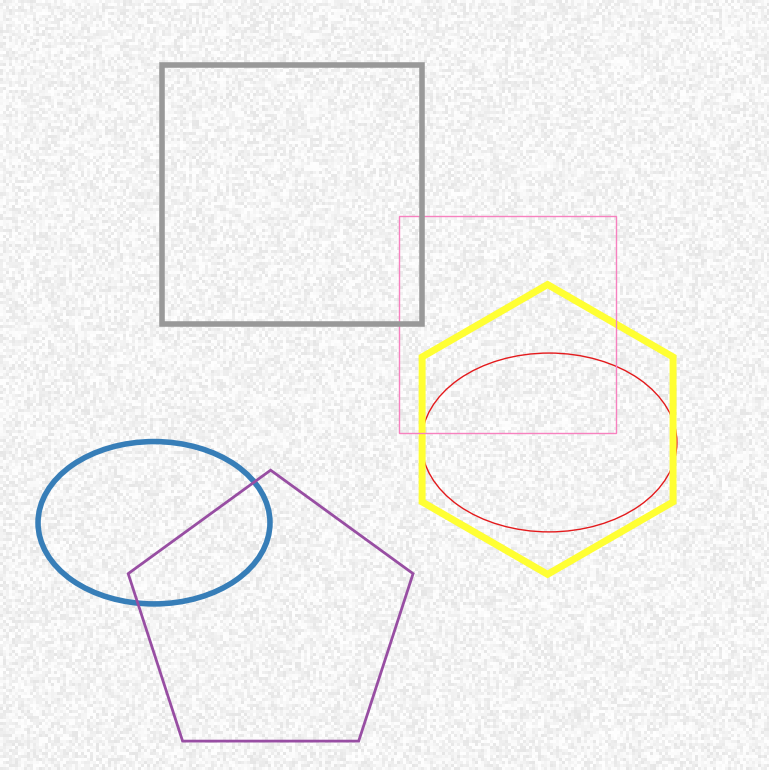[{"shape": "oval", "thickness": 0.5, "radius": 0.83, "center": [0.713, 0.425]}, {"shape": "oval", "thickness": 2, "radius": 0.75, "center": [0.2, 0.321]}, {"shape": "pentagon", "thickness": 1, "radius": 0.97, "center": [0.351, 0.195]}, {"shape": "hexagon", "thickness": 2.5, "radius": 0.94, "center": [0.711, 0.442]}, {"shape": "square", "thickness": 0.5, "radius": 0.7, "center": [0.659, 0.578]}, {"shape": "square", "thickness": 2, "radius": 0.84, "center": [0.379, 0.748]}]